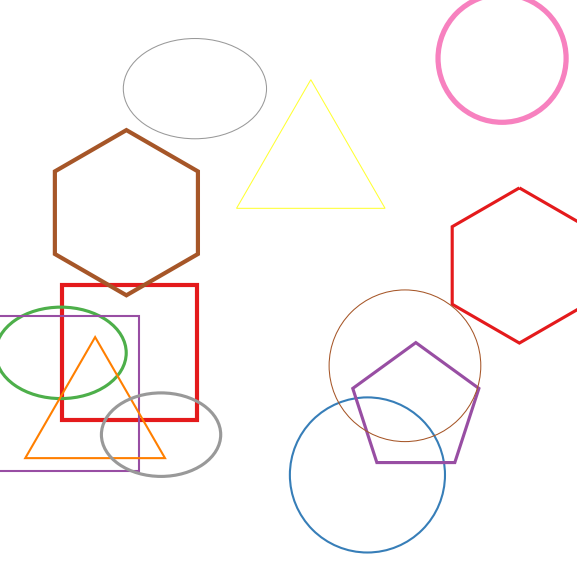[{"shape": "square", "thickness": 2, "radius": 0.58, "center": [0.224, 0.388]}, {"shape": "hexagon", "thickness": 1.5, "radius": 0.67, "center": [0.899, 0.539]}, {"shape": "circle", "thickness": 1, "radius": 0.67, "center": [0.636, 0.177]}, {"shape": "oval", "thickness": 1.5, "radius": 0.57, "center": [0.105, 0.388]}, {"shape": "square", "thickness": 1, "radius": 0.67, "center": [0.107, 0.318]}, {"shape": "pentagon", "thickness": 1.5, "radius": 0.57, "center": [0.72, 0.291]}, {"shape": "triangle", "thickness": 1, "radius": 0.7, "center": [0.165, 0.276]}, {"shape": "triangle", "thickness": 0.5, "radius": 0.74, "center": [0.538, 0.713]}, {"shape": "hexagon", "thickness": 2, "radius": 0.72, "center": [0.219, 0.631]}, {"shape": "circle", "thickness": 0.5, "radius": 0.66, "center": [0.701, 0.366]}, {"shape": "circle", "thickness": 2.5, "radius": 0.55, "center": [0.869, 0.898]}, {"shape": "oval", "thickness": 0.5, "radius": 0.62, "center": [0.338, 0.846]}, {"shape": "oval", "thickness": 1.5, "radius": 0.52, "center": [0.279, 0.246]}]